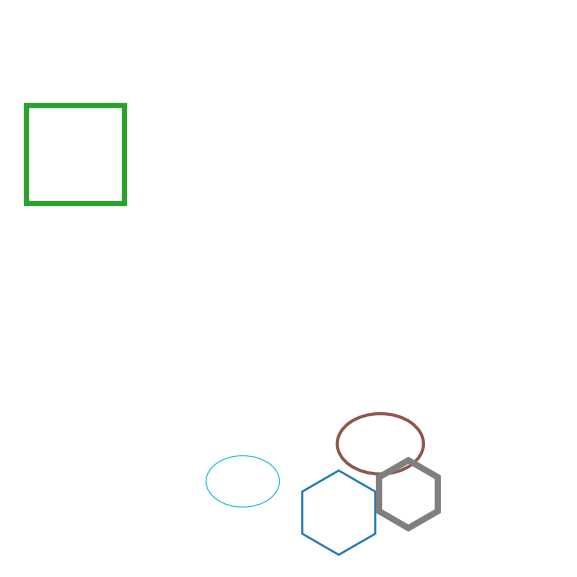[{"shape": "hexagon", "thickness": 1, "radius": 0.36, "center": [0.587, 0.111]}, {"shape": "square", "thickness": 2.5, "radius": 0.42, "center": [0.13, 0.733]}, {"shape": "oval", "thickness": 1.5, "radius": 0.37, "center": [0.659, 0.231]}, {"shape": "hexagon", "thickness": 3, "radius": 0.29, "center": [0.707, 0.143]}, {"shape": "oval", "thickness": 0.5, "radius": 0.32, "center": [0.42, 0.166]}]